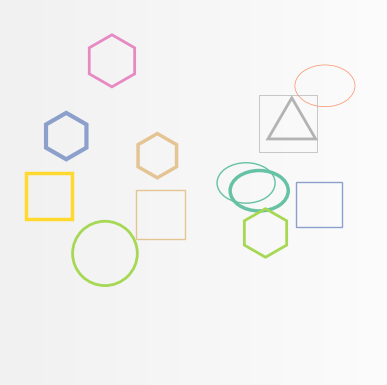[{"shape": "oval", "thickness": 1, "radius": 0.37, "center": [0.635, 0.525]}, {"shape": "oval", "thickness": 2.5, "radius": 0.37, "center": [0.669, 0.505]}, {"shape": "oval", "thickness": 0.5, "radius": 0.39, "center": [0.839, 0.777]}, {"shape": "square", "thickness": 1, "radius": 0.29, "center": [0.824, 0.468]}, {"shape": "hexagon", "thickness": 3, "radius": 0.3, "center": [0.171, 0.647]}, {"shape": "hexagon", "thickness": 2, "radius": 0.34, "center": [0.289, 0.842]}, {"shape": "circle", "thickness": 2, "radius": 0.42, "center": [0.271, 0.342]}, {"shape": "hexagon", "thickness": 2, "radius": 0.32, "center": [0.685, 0.395]}, {"shape": "square", "thickness": 2.5, "radius": 0.3, "center": [0.126, 0.49]}, {"shape": "square", "thickness": 1, "radius": 0.32, "center": [0.415, 0.442]}, {"shape": "hexagon", "thickness": 2.5, "radius": 0.29, "center": [0.406, 0.596]}, {"shape": "square", "thickness": 0.5, "radius": 0.37, "center": [0.743, 0.68]}, {"shape": "triangle", "thickness": 2, "radius": 0.36, "center": [0.753, 0.675]}]